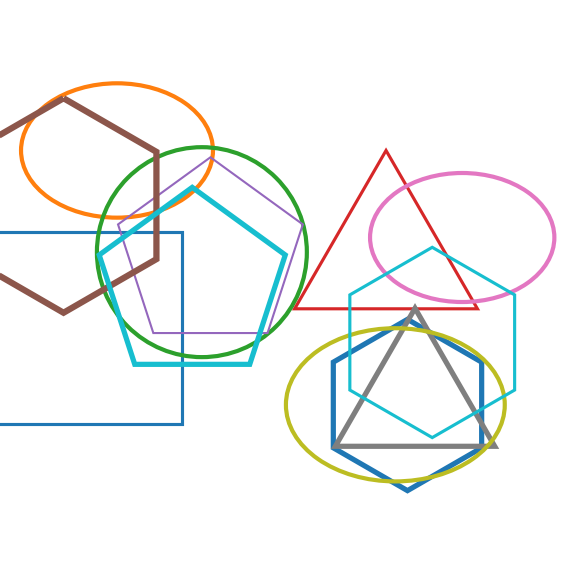[{"shape": "square", "thickness": 1.5, "radius": 0.83, "center": [0.149, 0.431]}, {"shape": "hexagon", "thickness": 2.5, "radius": 0.74, "center": [0.706, 0.298]}, {"shape": "oval", "thickness": 2, "radius": 0.83, "center": [0.203, 0.739]}, {"shape": "circle", "thickness": 2, "radius": 0.91, "center": [0.35, 0.563]}, {"shape": "triangle", "thickness": 1.5, "radius": 0.91, "center": [0.668, 0.556]}, {"shape": "pentagon", "thickness": 1, "radius": 0.84, "center": [0.364, 0.559]}, {"shape": "hexagon", "thickness": 3, "radius": 0.93, "center": [0.11, 0.643]}, {"shape": "oval", "thickness": 2, "radius": 0.8, "center": [0.8, 0.588]}, {"shape": "triangle", "thickness": 2.5, "radius": 0.8, "center": [0.719, 0.306]}, {"shape": "oval", "thickness": 2, "radius": 0.95, "center": [0.685, 0.298]}, {"shape": "hexagon", "thickness": 1.5, "radius": 0.82, "center": [0.748, 0.406]}, {"shape": "pentagon", "thickness": 2.5, "radius": 0.85, "center": [0.333, 0.505]}]